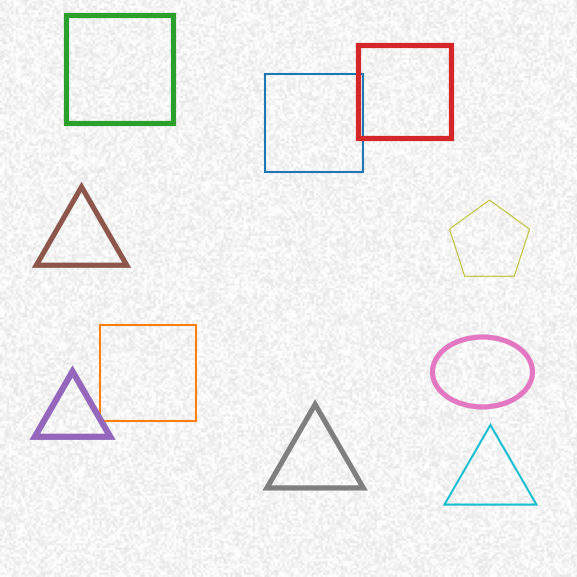[{"shape": "square", "thickness": 1, "radius": 0.42, "center": [0.543, 0.786]}, {"shape": "square", "thickness": 1, "radius": 0.42, "center": [0.256, 0.353]}, {"shape": "square", "thickness": 2.5, "radius": 0.46, "center": [0.206, 0.88]}, {"shape": "square", "thickness": 2.5, "radius": 0.4, "center": [0.701, 0.84]}, {"shape": "triangle", "thickness": 3, "radius": 0.38, "center": [0.126, 0.281]}, {"shape": "triangle", "thickness": 2.5, "radius": 0.45, "center": [0.141, 0.585]}, {"shape": "oval", "thickness": 2.5, "radius": 0.43, "center": [0.835, 0.355]}, {"shape": "triangle", "thickness": 2.5, "radius": 0.48, "center": [0.546, 0.202]}, {"shape": "pentagon", "thickness": 0.5, "radius": 0.36, "center": [0.848, 0.58]}, {"shape": "triangle", "thickness": 1, "radius": 0.46, "center": [0.849, 0.171]}]